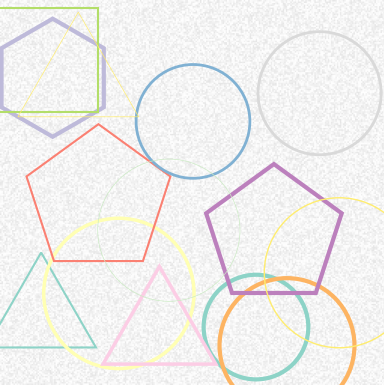[{"shape": "triangle", "thickness": 1.5, "radius": 0.82, "center": [0.107, 0.18]}, {"shape": "circle", "thickness": 3, "radius": 0.68, "center": [0.665, 0.15]}, {"shape": "circle", "thickness": 2.5, "radius": 0.98, "center": [0.309, 0.238]}, {"shape": "hexagon", "thickness": 3, "radius": 0.77, "center": [0.137, 0.798]}, {"shape": "pentagon", "thickness": 1.5, "radius": 0.98, "center": [0.256, 0.481]}, {"shape": "circle", "thickness": 2, "radius": 0.74, "center": [0.501, 0.685]}, {"shape": "circle", "thickness": 3, "radius": 0.88, "center": [0.745, 0.102]}, {"shape": "square", "thickness": 1.5, "radius": 0.68, "center": [0.12, 0.843]}, {"shape": "triangle", "thickness": 2.5, "radius": 0.85, "center": [0.414, 0.139]}, {"shape": "circle", "thickness": 2, "radius": 0.8, "center": [0.83, 0.758]}, {"shape": "pentagon", "thickness": 3, "radius": 0.93, "center": [0.711, 0.389]}, {"shape": "circle", "thickness": 0.5, "radius": 0.92, "center": [0.439, 0.402]}, {"shape": "circle", "thickness": 1, "radius": 0.97, "center": [0.881, 0.292]}, {"shape": "triangle", "thickness": 0.5, "radius": 0.91, "center": [0.203, 0.787]}]